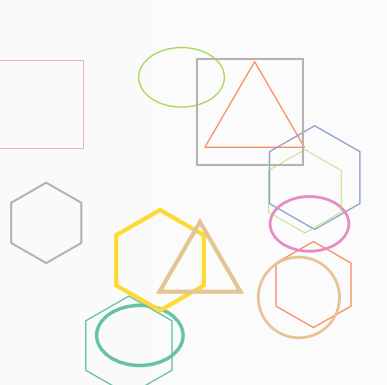[{"shape": "oval", "thickness": 2.5, "radius": 0.56, "center": [0.361, 0.129]}, {"shape": "hexagon", "thickness": 1, "radius": 0.64, "center": [0.333, 0.103]}, {"shape": "triangle", "thickness": 1, "radius": 0.74, "center": [0.657, 0.691]}, {"shape": "hexagon", "thickness": 1, "radius": 0.56, "center": [0.809, 0.261]}, {"shape": "hexagon", "thickness": 1, "radius": 0.67, "center": [0.812, 0.539]}, {"shape": "oval", "thickness": 2, "radius": 0.51, "center": [0.799, 0.419]}, {"shape": "square", "thickness": 0.5, "radius": 0.57, "center": [0.1, 0.73]}, {"shape": "hexagon", "thickness": 0.5, "radius": 0.54, "center": [0.787, 0.503]}, {"shape": "oval", "thickness": 1, "radius": 0.55, "center": [0.468, 0.799]}, {"shape": "hexagon", "thickness": 3, "radius": 0.65, "center": [0.413, 0.324]}, {"shape": "circle", "thickness": 2, "radius": 0.52, "center": [0.771, 0.227]}, {"shape": "triangle", "thickness": 3, "radius": 0.6, "center": [0.516, 0.303]}, {"shape": "square", "thickness": 1.5, "radius": 0.69, "center": [0.645, 0.71]}, {"shape": "hexagon", "thickness": 1.5, "radius": 0.52, "center": [0.119, 0.421]}]